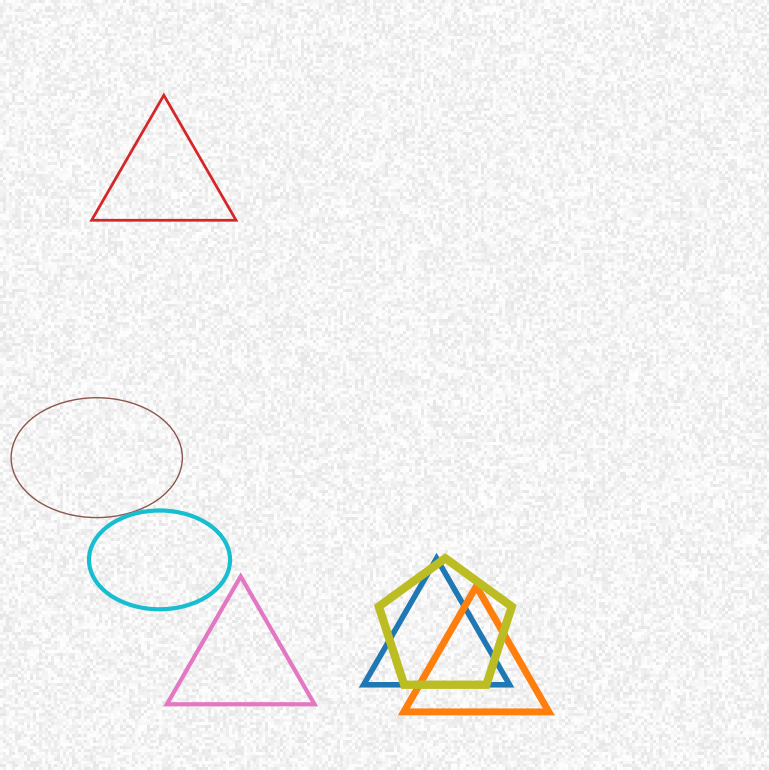[{"shape": "triangle", "thickness": 2, "radius": 0.55, "center": [0.567, 0.165]}, {"shape": "triangle", "thickness": 2.5, "radius": 0.54, "center": [0.619, 0.13]}, {"shape": "triangle", "thickness": 1, "radius": 0.54, "center": [0.213, 0.768]}, {"shape": "oval", "thickness": 0.5, "radius": 0.56, "center": [0.126, 0.406]}, {"shape": "triangle", "thickness": 1.5, "radius": 0.55, "center": [0.313, 0.141]}, {"shape": "pentagon", "thickness": 3, "radius": 0.45, "center": [0.578, 0.184]}, {"shape": "oval", "thickness": 1.5, "radius": 0.46, "center": [0.207, 0.273]}]